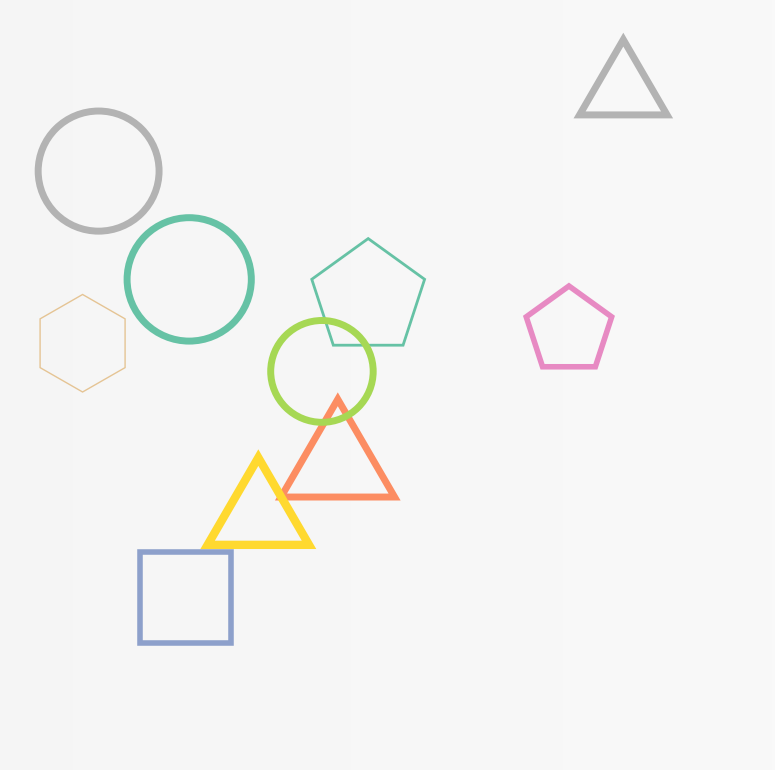[{"shape": "pentagon", "thickness": 1, "radius": 0.38, "center": [0.475, 0.614]}, {"shape": "circle", "thickness": 2.5, "radius": 0.4, "center": [0.244, 0.637]}, {"shape": "triangle", "thickness": 2.5, "radius": 0.42, "center": [0.436, 0.397]}, {"shape": "square", "thickness": 2, "radius": 0.3, "center": [0.239, 0.224]}, {"shape": "pentagon", "thickness": 2, "radius": 0.29, "center": [0.734, 0.571]}, {"shape": "circle", "thickness": 2.5, "radius": 0.33, "center": [0.415, 0.518]}, {"shape": "triangle", "thickness": 3, "radius": 0.38, "center": [0.333, 0.33]}, {"shape": "hexagon", "thickness": 0.5, "radius": 0.32, "center": [0.107, 0.554]}, {"shape": "triangle", "thickness": 2.5, "radius": 0.33, "center": [0.804, 0.883]}, {"shape": "circle", "thickness": 2.5, "radius": 0.39, "center": [0.127, 0.778]}]